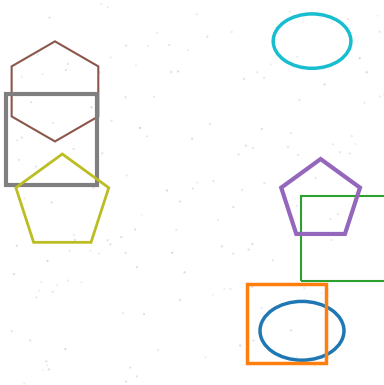[{"shape": "oval", "thickness": 2.5, "radius": 0.55, "center": [0.784, 0.141]}, {"shape": "square", "thickness": 2.5, "radius": 0.51, "center": [0.743, 0.159]}, {"shape": "square", "thickness": 1.5, "radius": 0.55, "center": [0.893, 0.381]}, {"shape": "pentagon", "thickness": 3, "radius": 0.54, "center": [0.833, 0.479]}, {"shape": "hexagon", "thickness": 1.5, "radius": 0.65, "center": [0.143, 0.763]}, {"shape": "square", "thickness": 3, "radius": 0.59, "center": [0.133, 0.637]}, {"shape": "pentagon", "thickness": 2, "radius": 0.63, "center": [0.162, 0.473]}, {"shape": "oval", "thickness": 2.5, "radius": 0.5, "center": [0.811, 0.893]}]